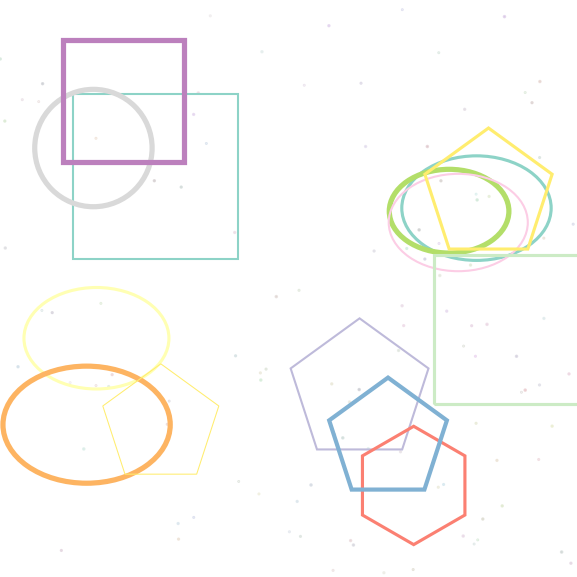[{"shape": "oval", "thickness": 1.5, "radius": 0.65, "center": [0.825, 0.639]}, {"shape": "square", "thickness": 1, "radius": 0.72, "center": [0.269, 0.693]}, {"shape": "oval", "thickness": 1.5, "radius": 0.63, "center": [0.167, 0.413]}, {"shape": "pentagon", "thickness": 1, "radius": 0.63, "center": [0.623, 0.322]}, {"shape": "hexagon", "thickness": 1.5, "radius": 0.51, "center": [0.716, 0.159]}, {"shape": "pentagon", "thickness": 2, "radius": 0.54, "center": [0.672, 0.238]}, {"shape": "oval", "thickness": 2.5, "radius": 0.72, "center": [0.15, 0.264]}, {"shape": "oval", "thickness": 2.5, "radius": 0.52, "center": [0.778, 0.633]}, {"shape": "oval", "thickness": 1, "radius": 0.6, "center": [0.794, 0.614]}, {"shape": "circle", "thickness": 2.5, "radius": 0.51, "center": [0.162, 0.743]}, {"shape": "square", "thickness": 2.5, "radius": 0.53, "center": [0.213, 0.824]}, {"shape": "square", "thickness": 1.5, "radius": 0.65, "center": [0.881, 0.429]}, {"shape": "pentagon", "thickness": 1.5, "radius": 0.58, "center": [0.846, 0.662]}, {"shape": "pentagon", "thickness": 0.5, "radius": 0.53, "center": [0.278, 0.264]}]